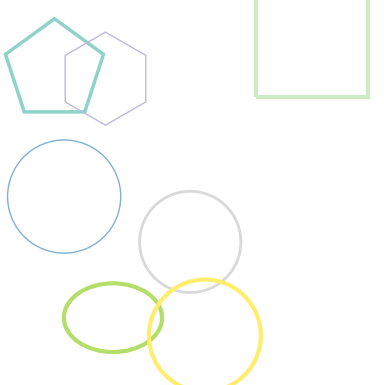[{"shape": "pentagon", "thickness": 2.5, "radius": 0.67, "center": [0.142, 0.818]}, {"shape": "hexagon", "thickness": 1, "radius": 0.6, "center": [0.274, 0.796]}, {"shape": "circle", "thickness": 1, "radius": 0.73, "center": [0.167, 0.489]}, {"shape": "oval", "thickness": 3, "radius": 0.64, "center": [0.294, 0.175]}, {"shape": "circle", "thickness": 2, "radius": 0.66, "center": [0.494, 0.372]}, {"shape": "square", "thickness": 3, "radius": 0.73, "center": [0.81, 0.895]}, {"shape": "circle", "thickness": 3, "radius": 0.73, "center": [0.532, 0.128]}]